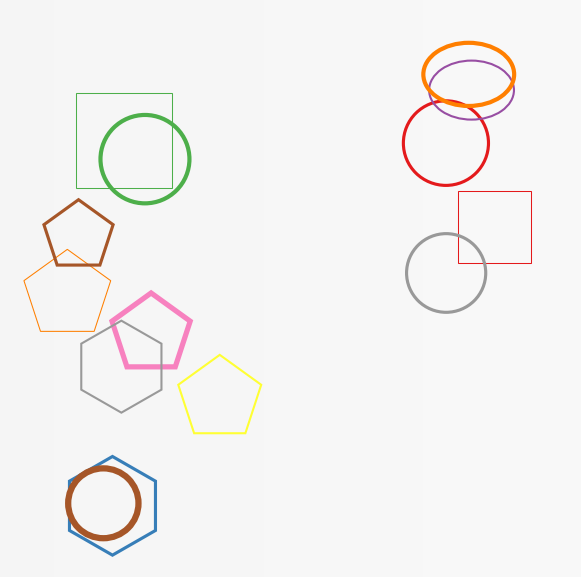[{"shape": "circle", "thickness": 1.5, "radius": 0.37, "center": [0.767, 0.751]}, {"shape": "square", "thickness": 0.5, "radius": 0.31, "center": [0.851, 0.606]}, {"shape": "hexagon", "thickness": 1.5, "radius": 0.43, "center": [0.193, 0.123]}, {"shape": "circle", "thickness": 2, "radius": 0.38, "center": [0.249, 0.724]}, {"shape": "square", "thickness": 0.5, "radius": 0.41, "center": [0.213, 0.755]}, {"shape": "oval", "thickness": 1, "radius": 0.36, "center": [0.811, 0.843]}, {"shape": "pentagon", "thickness": 0.5, "radius": 0.39, "center": [0.116, 0.489]}, {"shape": "oval", "thickness": 2, "radius": 0.39, "center": [0.806, 0.87]}, {"shape": "pentagon", "thickness": 1, "radius": 0.38, "center": [0.378, 0.31]}, {"shape": "circle", "thickness": 3, "radius": 0.3, "center": [0.178, 0.128]}, {"shape": "pentagon", "thickness": 1.5, "radius": 0.31, "center": [0.135, 0.591]}, {"shape": "pentagon", "thickness": 2.5, "radius": 0.35, "center": [0.26, 0.421]}, {"shape": "circle", "thickness": 1.5, "radius": 0.34, "center": [0.768, 0.526]}, {"shape": "hexagon", "thickness": 1, "radius": 0.4, "center": [0.209, 0.364]}]